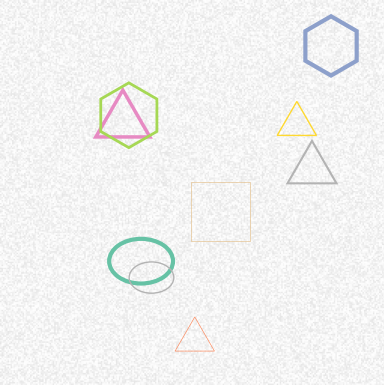[{"shape": "oval", "thickness": 3, "radius": 0.41, "center": [0.366, 0.322]}, {"shape": "triangle", "thickness": 0.5, "radius": 0.3, "center": [0.506, 0.118]}, {"shape": "hexagon", "thickness": 3, "radius": 0.38, "center": [0.86, 0.881]}, {"shape": "triangle", "thickness": 2.5, "radius": 0.41, "center": [0.319, 0.685]}, {"shape": "hexagon", "thickness": 2, "radius": 0.42, "center": [0.335, 0.701]}, {"shape": "triangle", "thickness": 1, "radius": 0.29, "center": [0.771, 0.678]}, {"shape": "square", "thickness": 0.5, "radius": 0.38, "center": [0.572, 0.45]}, {"shape": "triangle", "thickness": 1.5, "radius": 0.37, "center": [0.81, 0.56]}, {"shape": "oval", "thickness": 1, "radius": 0.29, "center": [0.393, 0.279]}]